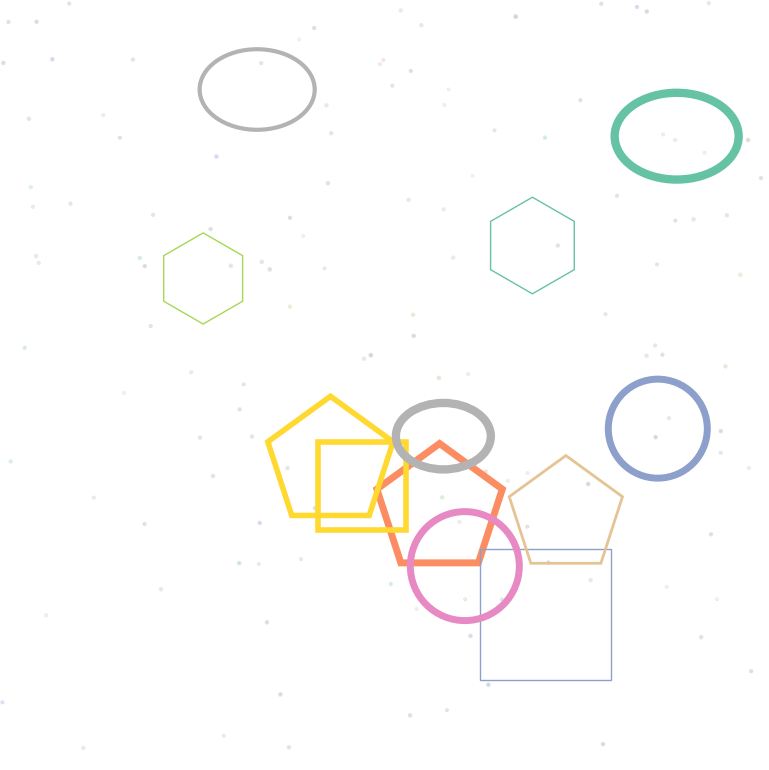[{"shape": "hexagon", "thickness": 0.5, "radius": 0.31, "center": [0.691, 0.681]}, {"shape": "oval", "thickness": 3, "radius": 0.4, "center": [0.879, 0.823]}, {"shape": "pentagon", "thickness": 2.5, "radius": 0.43, "center": [0.571, 0.338]}, {"shape": "circle", "thickness": 2.5, "radius": 0.32, "center": [0.854, 0.443]}, {"shape": "square", "thickness": 0.5, "radius": 0.42, "center": [0.709, 0.202]}, {"shape": "circle", "thickness": 2.5, "radius": 0.35, "center": [0.604, 0.265]}, {"shape": "hexagon", "thickness": 0.5, "radius": 0.3, "center": [0.264, 0.638]}, {"shape": "square", "thickness": 2, "radius": 0.29, "center": [0.47, 0.369]}, {"shape": "pentagon", "thickness": 2, "radius": 0.43, "center": [0.429, 0.4]}, {"shape": "pentagon", "thickness": 1, "radius": 0.39, "center": [0.735, 0.331]}, {"shape": "oval", "thickness": 3, "radius": 0.31, "center": [0.576, 0.434]}, {"shape": "oval", "thickness": 1.5, "radius": 0.37, "center": [0.334, 0.884]}]